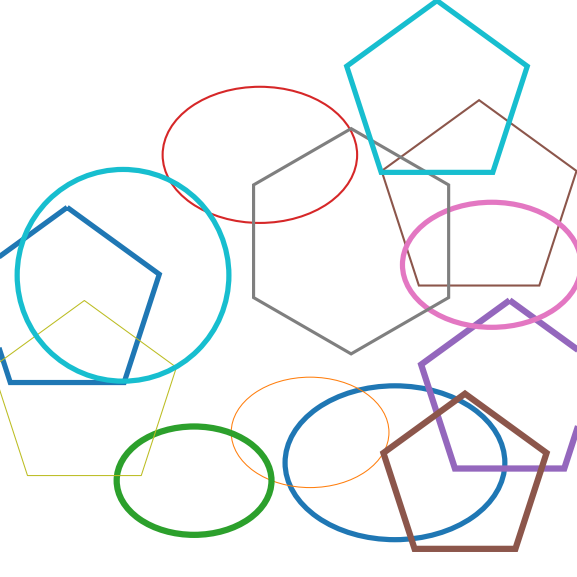[{"shape": "oval", "thickness": 2.5, "radius": 0.95, "center": [0.684, 0.198]}, {"shape": "pentagon", "thickness": 2.5, "radius": 0.84, "center": [0.116, 0.472]}, {"shape": "oval", "thickness": 0.5, "radius": 0.68, "center": [0.537, 0.25]}, {"shape": "oval", "thickness": 3, "radius": 0.67, "center": [0.336, 0.167]}, {"shape": "oval", "thickness": 1, "radius": 0.84, "center": [0.45, 0.731]}, {"shape": "pentagon", "thickness": 3, "radius": 0.81, "center": [0.882, 0.318]}, {"shape": "pentagon", "thickness": 1, "radius": 0.89, "center": [0.83, 0.648]}, {"shape": "pentagon", "thickness": 3, "radius": 0.74, "center": [0.805, 0.169]}, {"shape": "oval", "thickness": 2.5, "radius": 0.77, "center": [0.852, 0.541]}, {"shape": "hexagon", "thickness": 1.5, "radius": 0.98, "center": [0.608, 0.581]}, {"shape": "pentagon", "thickness": 0.5, "radius": 0.84, "center": [0.146, 0.311]}, {"shape": "circle", "thickness": 2.5, "radius": 0.92, "center": [0.213, 0.522]}, {"shape": "pentagon", "thickness": 2.5, "radius": 0.82, "center": [0.757, 0.834]}]